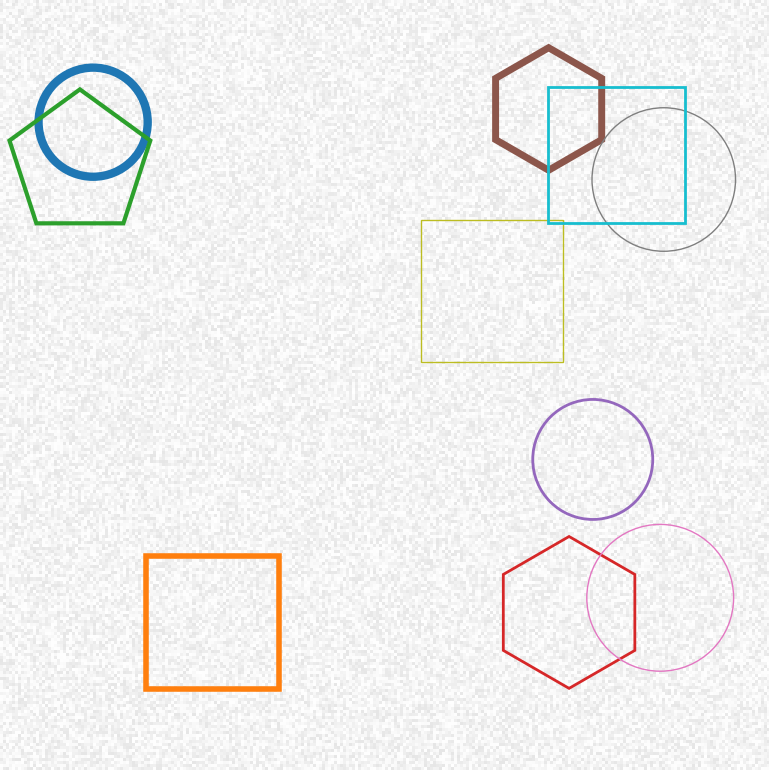[{"shape": "circle", "thickness": 3, "radius": 0.35, "center": [0.121, 0.841]}, {"shape": "square", "thickness": 2, "radius": 0.43, "center": [0.275, 0.192]}, {"shape": "pentagon", "thickness": 1.5, "radius": 0.48, "center": [0.104, 0.788]}, {"shape": "hexagon", "thickness": 1, "radius": 0.49, "center": [0.739, 0.205]}, {"shape": "circle", "thickness": 1, "radius": 0.39, "center": [0.77, 0.403]}, {"shape": "hexagon", "thickness": 2.5, "radius": 0.4, "center": [0.713, 0.858]}, {"shape": "circle", "thickness": 0.5, "radius": 0.48, "center": [0.857, 0.224]}, {"shape": "circle", "thickness": 0.5, "radius": 0.47, "center": [0.862, 0.767]}, {"shape": "square", "thickness": 0.5, "radius": 0.46, "center": [0.639, 0.623]}, {"shape": "square", "thickness": 1, "radius": 0.44, "center": [0.801, 0.798]}]